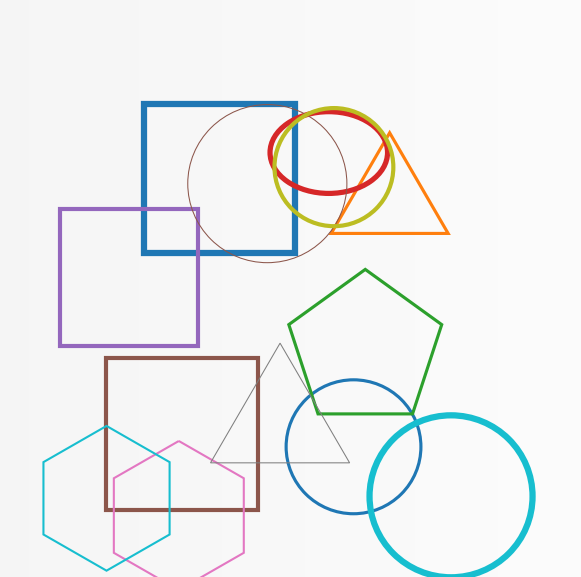[{"shape": "circle", "thickness": 1.5, "radius": 0.58, "center": [0.608, 0.225]}, {"shape": "square", "thickness": 3, "radius": 0.65, "center": [0.378, 0.69]}, {"shape": "triangle", "thickness": 1.5, "radius": 0.58, "center": [0.67, 0.653]}, {"shape": "pentagon", "thickness": 1.5, "radius": 0.69, "center": [0.628, 0.394]}, {"shape": "oval", "thickness": 2.5, "radius": 0.51, "center": [0.566, 0.735]}, {"shape": "square", "thickness": 2, "radius": 0.59, "center": [0.221, 0.519]}, {"shape": "square", "thickness": 2, "radius": 0.66, "center": [0.313, 0.248]}, {"shape": "circle", "thickness": 0.5, "radius": 0.68, "center": [0.46, 0.681]}, {"shape": "hexagon", "thickness": 1, "radius": 0.65, "center": [0.308, 0.106]}, {"shape": "triangle", "thickness": 0.5, "radius": 0.69, "center": [0.482, 0.267]}, {"shape": "circle", "thickness": 2, "radius": 0.51, "center": [0.574, 0.71]}, {"shape": "hexagon", "thickness": 1, "radius": 0.63, "center": [0.183, 0.136]}, {"shape": "circle", "thickness": 3, "radius": 0.7, "center": [0.776, 0.14]}]